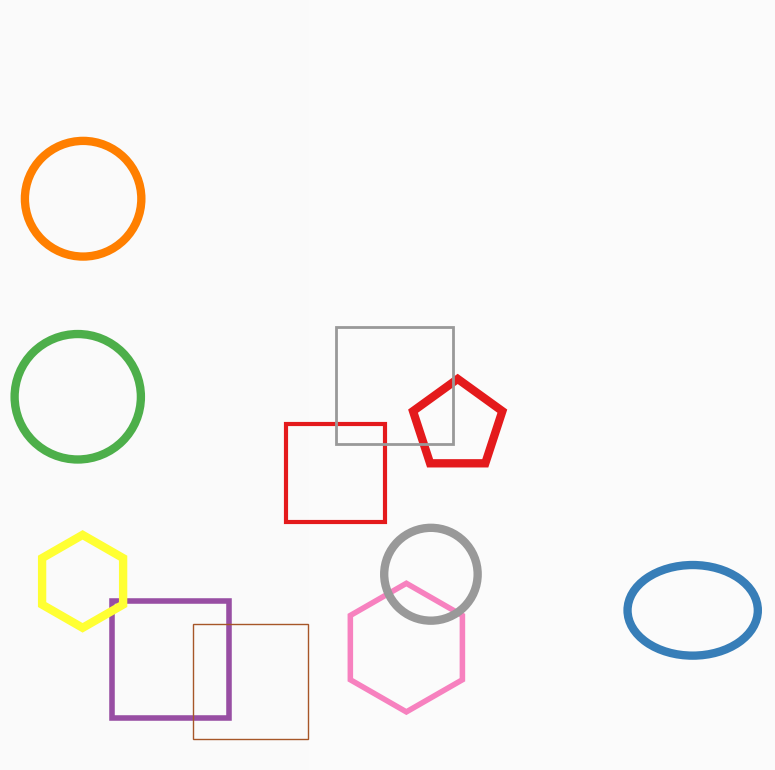[{"shape": "pentagon", "thickness": 3, "radius": 0.3, "center": [0.591, 0.447]}, {"shape": "square", "thickness": 1.5, "radius": 0.32, "center": [0.433, 0.386]}, {"shape": "oval", "thickness": 3, "radius": 0.42, "center": [0.894, 0.207]}, {"shape": "circle", "thickness": 3, "radius": 0.41, "center": [0.1, 0.485]}, {"shape": "square", "thickness": 2, "radius": 0.38, "center": [0.22, 0.144]}, {"shape": "circle", "thickness": 3, "radius": 0.38, "center": [0.107, 0.742]}, {"shape": "hexagon", "thickness": 3, "radius": 0.3, "center": [0.107, 0.245]}, {"shape": "square", "thickness": 0.5, "radius": 0.37, "center": [0.323, 0.114]}, {"shape": "hexagon", "thickness": 2, "radius": 0.42, "center": [0.524, 0.159]}, {"shape": "circle", "thickness": 3, "radius": 0.3, "center": [0.556, 0.254]}, {"shape": "square", "thickness": 1, "radius": 0.38, "center": [0.51, 0.499]}]